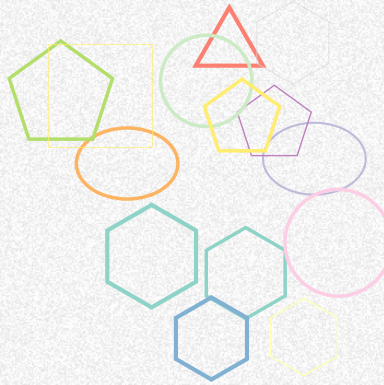[{"shape": "hexagon", "thickness": 2.5, "radius": 0.59, "center": [0.638, 0.291]}, {"shape": "hexagon", "thickness": 3, "radius": 0.67, "center": [0.394, 0.335]}, {"shape": "hexagon", "thickness": 1, "radius": 0.5, "center": [0.79, 0.125]}, {"shape": "oval", "thickness": 1.5, "radius": 0.67, "center": [0.817, 0.588]}, {"shape": "triangle", "thickness": 3, "radius": 0.5, "center": [0.596, 0.88]}, {"shape": "hexagon", "thickness": 3, "radius": 0.53, "center": [0.549, 0.121]}, {"shape": "oval", "thickness": 2.5, "radius": 0.66, "center": [0.33, 0.575]}, {"shape": "pentagon", "thickness": 2.5, "radius": 0.71, "center": [0.158, 0.753]}, {"shape": "circle", "thickness": 2.5, "radius": 0.69, "center": [0.879, 0.369]}, {"shape": "hexagon", "thickness": 0.5, "radius": 0.54, "center": [0.761, 0.889]}, {"shape": "pentagon", "thickness": 1, "radius": 0.51, "center": [0.712, 0.678]}, {"shape": "circle", "thickness": 2.5, "radius": 0.59, "center": [0.536, 0.79]}, {"shape": "square", "thickness": 0.5, "radius": 0.67, "center": [0.26, 0.752]}, {"shape": "pentagon", "thickness": 2.5, "radius": 0.51, "center": [0.629, 0.692]}]